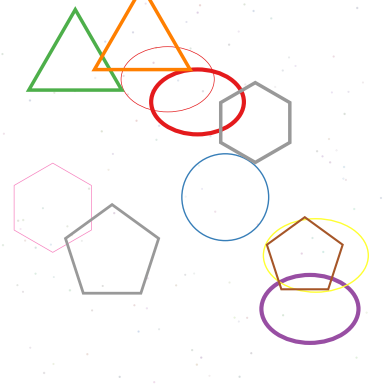[{"shape": "oval", "thickness": 3, "radius": 0.6, "center": [0.513, 0.735]}, {"shape": "oval", "thickness": 0.5, "radius": 0.61, "center": [0.436, 0.794]}, {"shape": "circle", "thickness": 1, "radius": 0.56, "center": [0.585, 0.488]}, {"shape": "triangle", "thickness": 2.5, "radius": 0.7, "center": [0.196, 0.836]}, {"shape": "oval", "thickness": 3, "radius": 0.63, "center": [0.805, 0.198]}, {"shape": "triangle", "thickness": 2.5, "radius": 0.72, "center": [0.369, 0.891]}, {"shape": "oval", "thickness": 1, "radius": 0.68, "center": [0.82, 0.336]}, {"shape": "pentagon", "thickness": 1.5, "radius": 0.52, "center": [0.792, 0.332]}, {"shape": "hexagon", "thickness": 0.5, "radius": 0.58, "center": [0.137, 0.46]}, {"shape": "hexagon", "thickness": 2.5, "radius": 0.52, "center": [0.663, 0.682]}, {"shape": "pentagon", "thickness": 2, "radius": 0.64, "center": [0.291, 0.341]}]